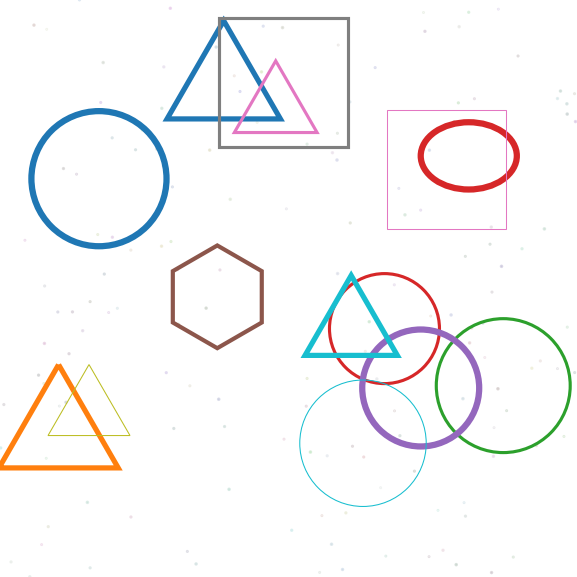[{"shape": "circle", "thickness": 3, "radius": 0.58, "center": [0.171, 0.69]}, {"shape": "triangle", "thickness": 2.5, "radius": 0.57, "center": [0.387, 0.85]}, {"shape": "triangle", "thickness": 2.5, "radius": 0.6, "center": [0.101, 0.249]}, {"shape": "circle", "thickness": 1.5, "radius": 0.58, "center": [0.871, 0.331]}, {"shape": "circle", "thickness": 1.5, "radius": 0.48, "center": [0.666, 0.43]}, {"shape": "oval", "thickness": 3, "radius": 0.42, "center": [0.812, 0.729]}, {"shape": "circle", "thickness": 3, "radius": 0.51, "center": [0.729, 0.327]}, {"shape": "hexagon", "thickness": 2, "radius": 0.44, "center": [0.376, 0.485]}, {"shape": "square", "thickness": 0.5, "radius": 0.52, "center": [0.772, 0.705]}, {"shape": "triangle", "thickness": 1.5, "radius": 0.41, "center": [0.477, 0.811]}, {"shape": "square", "thickness": 1.5, "radius": 0.56, "center": [0.49, 0.856]}, {"shape": "triangle", "thickness": 0.5, "radius": 0.41, "center": [0.154, 0.286]}, {"shape": "triangle", "thickness": 2.5, "radius": 0.46, "center": [0.608, 0.43]}, {"shape": "circle", "thickness": 0.5, "radius": 0.55, "center": [0.629, 0.232]}]